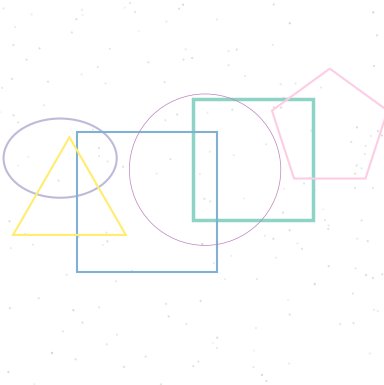[{"shape": "square", "thickness": 2.5, "radius": 0.78, "center": [0.657, 0.585]}, {"shape": "oval", "thickness": 1.5, "radius": 0.73, "center": [0.156, 0.589]}, {"shape": "square", "thickness": 1.5, "radius": 0.91, "center": [0.382, 0.475]}, {"shape": "pentagon", "thickness": 1.5, "radius": 0.79, "center": [0.857, 0.664]}, {"shape": "circle", "thickness": 0.5, "radius": 0.98, "center": [0.533, 0.559]}, {"shape": "triangle", "thickness": 1.5, "radius": 0.85, "center": [0.18, 0.474]}]